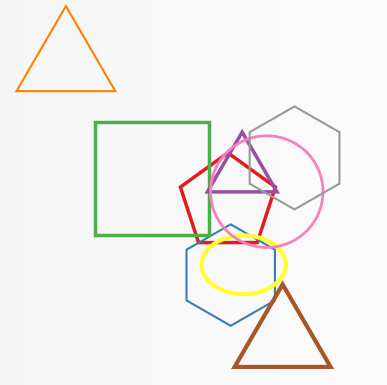[{"shape": "pentagon", "thickness": 2.5, "radius": 0.64, "center": [0.588, 0.474]}, {"shape": "hexagon", "thickness": 1.5, "radius": 0.66, "center": [0.595, 0.286]}, {"shape": "square", "thickness": 2.5, "radius": 0.73, "center": [0.392, 0.535]}, {"shape": "triangle", "thickness": 2.5, "radius": 0.52, "center": [0.625, 0.553]}, {"shape": "triangle", "thickness": 1.5, "radius": 0.74, "center": [0.17, 0.837]}, {"shape": "oval", "thickness": 3, "radius": 0.54, "center": [0.629, 0.312]}, {"shape": "triangle", "thickness": 3, "radius": 0.71, "center": [0.729, 0.118]}, {"shape": "circle", "thickness": 2, "radius": 0.73, "center": [0.689, 0.502]}, {"shape": "hexagon", "thickness": 1.5, "radius": 0.67, "center": [0.76, 0.59]}]